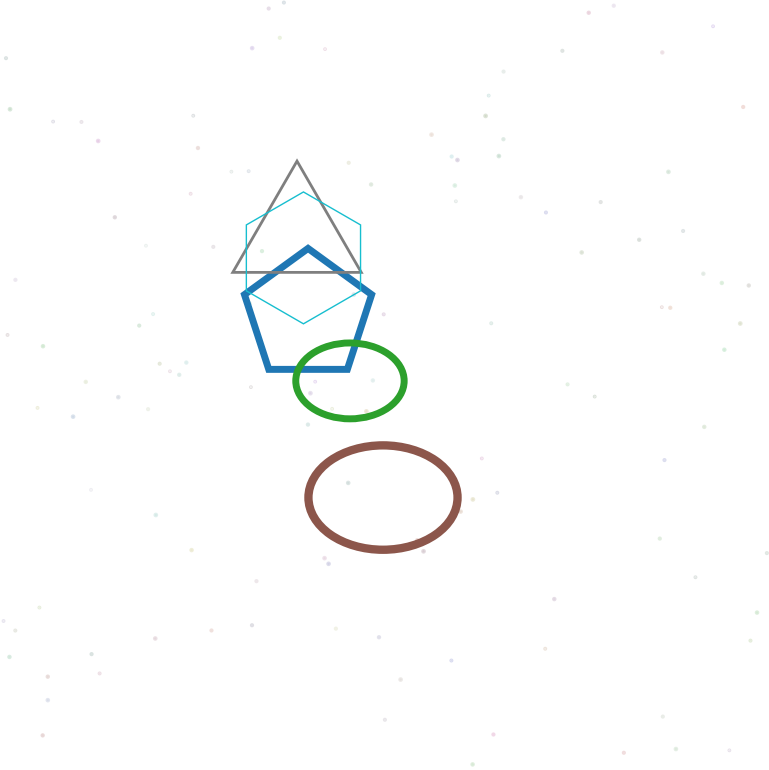[{"shape": "pentagon", "thickness": 2.5, "radius": 0.43, "center": [0.4, 0.591]}, {"shape": "oval", "thickness": 2.5, "radius": 0.35, "center": [0.455, 0.505]}, {"shape": "oval", "thickness": 3, "radius": 0.48, "center": [0.497, 0.354]}, {"shape": "triangle", "thickness": 1, "radius": 0.48, "center": [0.386, 0.694]}, {"shape": "hexagon", "thickness": 0.5, "radius": 0.43, "center": [0.394, 0.665]}]